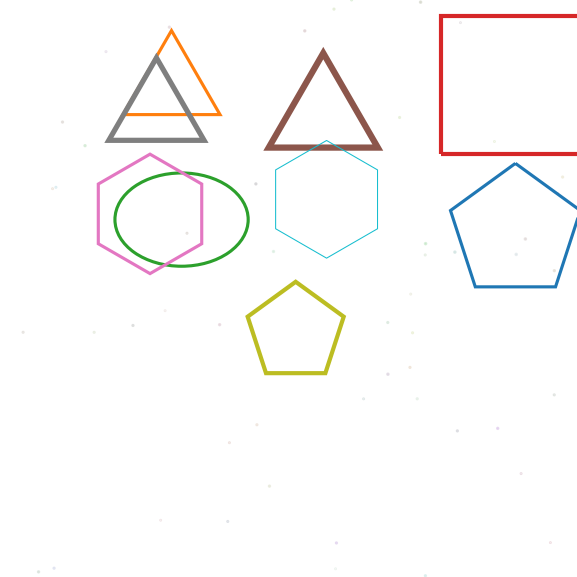[{"shape": "pentagon", "thickness": 1.5, "radius": 0.59, "center": [0.893, 0.598]}, {"shape": "triangle", "thickness": 1.5, "radius": 0.49, "center": [0.297, 0.849]}, {"shape": "oval", "thickness": 1.5, "radius": 0.58, "center": [0.314, 0.619]}, {"shape": "square", "thickness": 2, "radius": 0.6, "center": [0.883, 0.852]}, {"shape": "triangle", "thickness": 3, "radius": 0.55, "center": [0.56, 0.798]}, {"shape": "hexagon", "thickness": 1.5, "radius": 0.52, "center": [0.26, 0.629]}, {"shape": "triangle", "thickness": 2.5, "radius": 0.48, "center": [0.271, 0.804]}, {"shape": "pentagon", "thickness": 2, "radius": 0.44, "center": [0.512, 0.424]}, {"shape": "hexagon", "thickness": 0.5, "radius": 0.51, "center": [0.566, 0.654]}]